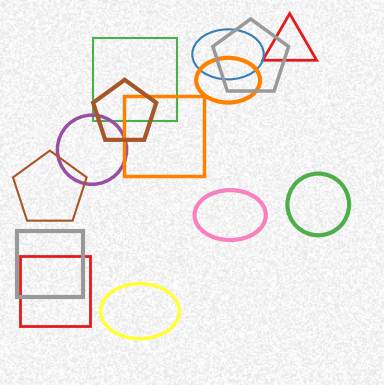[{"shape": "triangle", "thickness": 2, "radius": 0.4, "center": [0.752, 0.884]}, {"shape": "square", "thickness": 2, "radius": 0.45, "center": [0.143, 0.245]}, {"shape": "oval", "thickness": 1.5, "radius": 0.46, "center": [0.592, 0.859]}, {"shape": "square", "thickness": 1.5, "radius": 0.54, "center": [0.351, 0.793]}, {"shape": "circle", "thickness": 3, "radius": 0.4, "center": [0.827, 0.469]}, {"shape": "circle", "thickness": 2.5, "radius": 0.45, "center": [0.239, 0.611]}, {"shape": "oval", "thickness": 3, "radius": 0.41, "center": [0.593, 0.792]}, {"shape": "square", "thickness": 2.5, "radius": 0.52, "center": [0.427, 0.646]}, {"shape": "oval", "thickness": 2.5, "radius": 0.51, "center": [0.363, 0.192]}, {"shape": "pentagon", "thickness": 3, "radius": 0.43, "center": [0.324, 0.707]}, {"shape": "pentagon", "thickness": 1.5, "radius": 0.5, "center": [0.129, 0.508]}, {"shape": "oval", "thickness": 3, "radius": 0.46, "center": [0.598, 0.441]}, {"shape": "square", "thickness": 3, "radius": 0.43, "center": [0.129, 0.314]}, {"shape": "pentagon", "thickness": 2.5, "radius": 0.52, "center": [0.651, 0.847]}]